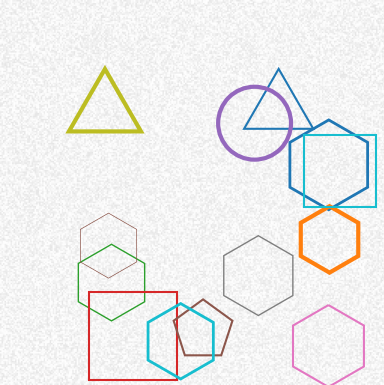[{"shape": "hexagon", "thickness": 2, "radius": 0.58, "center": [0.854, 0.572]}, {"shape": "triangle", "thickness": 1.5, "radius": 0.52, "center": [0.724, 0.717]}, {"shape": "hexagon", "thickness": 3, "radius": 0.43, "center": [0.856, 0.378]}, {"shape": "hexagon", "thickness": 1, "radius": 0.5, "center": [0.29, 0.266]}, {"shape": "square", "thickness": 1.5, "radius": 0.57, "center": [0.345, 0.127]}, {"shape": "circle", "thickness": 3, "radius": 0.47, "center": [0.661, 0.68]}, {"shape": "hexagon", "thickness": 0.5, "radius": 0.42, "center": [0.282, 0.362]}, {"shape": "pentagon", "thickness": 1.5, "radius": 0.4, "center": [0.527, 0.142]}, {"shape": "hexagon", "thickness": 1.5, "radius": 0.53, "center": [0.853, 0.101]}, {"shape": "hexagon", "thickness": 1, "radius": 0.52, "center": [0.671, 0.284]}, {"shape": "triangle", "thickness": 3, "radius": 0.54, "center": [0.273, 0.713]}, {"shape": "hexagon", "thickness": 2, "radius": 0.49, "center": [0.469, 0.114]}, {"shape": "square", "thickness": 1.5, "radius": 0.47, "center": [0.883, 0.556]}]